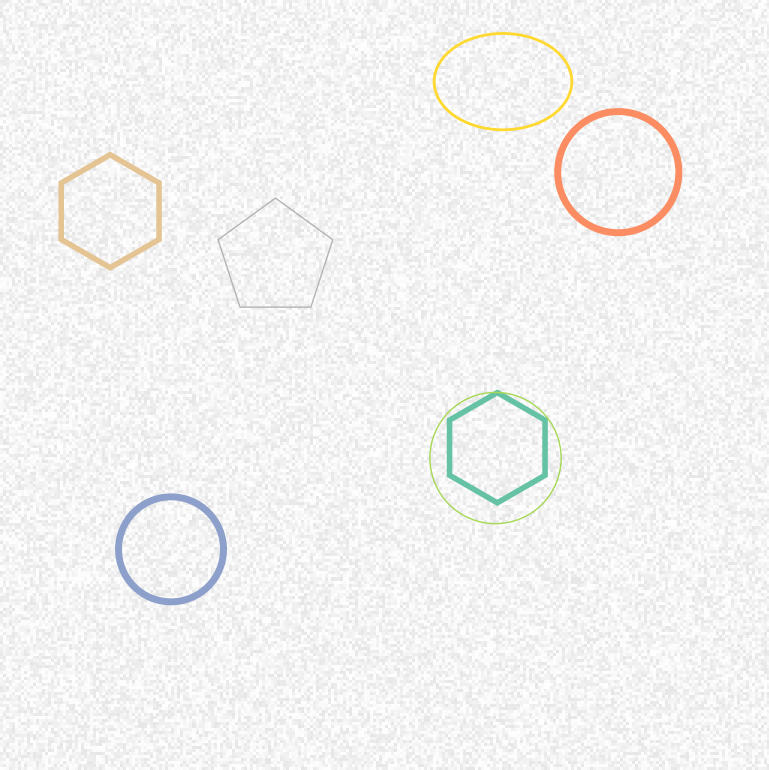[{"shape": "hexagon", "thickness": 2, "radius": 0.36, "center": [0.646, 0.419]}, {"shape": "circle", "thickness": 2.5, "radius": 0.39, "center": [0.803, 0.776]}, {"shape": "circle", "thickness": 2.5, "radius": 0.34, "center": [0.222, 0.287]}, {"shape": "circle", "thickness": 0.5, "radius": 0.43, "center": [0.644, 0.405]}, {"shape": "oval", "thickness": 1, "radius": 0.45, "center": [0.653, 0.894]}, {"shape": "hexagon", "thickness": 2, "radius": 0.37, "center": [0.143, 0.726]}, {"shape": "pentagon", "thickness": 0.5, "radius": 0.39, "center": [0.358, 0.664]}]